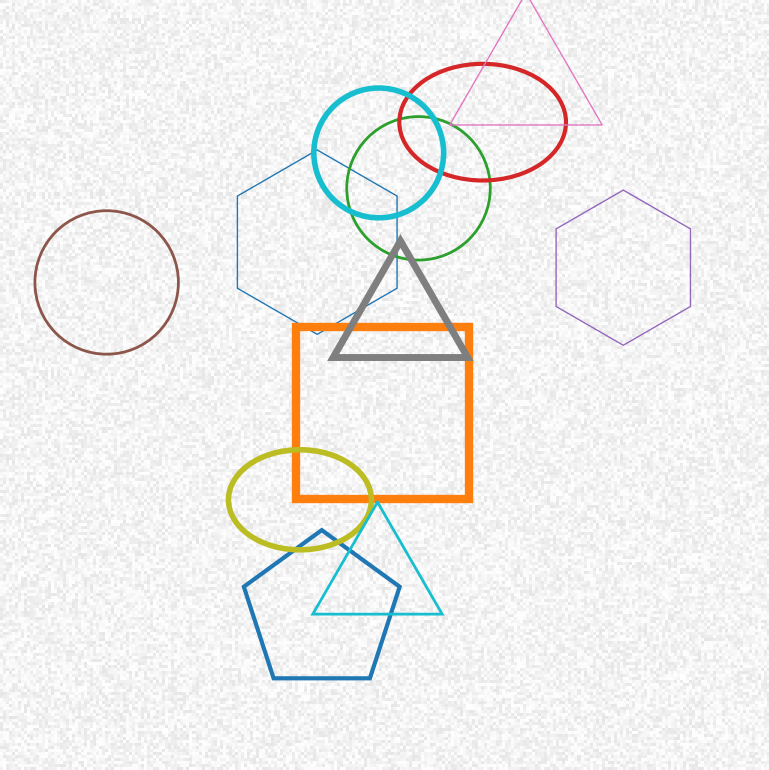[{"shape": "pentagon", "thickness": 1.5, "radius": 0.53, "center": [0.418, 0.205]}, {"shape": "hexagon", "thickness": 0.5, "radius": 0.6, "center": [0.412, 0.686]}, {"shape": "square", "thickness": 3, "radius": 0.56, "center": [0.497, 0.464]}, {"shape": "circle", "thickness": 1, "radius": 0.47, "center": [0.544, 0.755]}, {"shape": "oval", "thickness": 1.5, "radius": 0.54, "center": [0.627, 0.841]}, {"shape": "hexagon", "thickness": 0.5, "radius": 0.5, "center": [0.809, 0.652]}, {"shape": "circle", "thickness": 1, "radius": 0.47, "center": [0.139, 0.633]}, {"shape": "triangle", "thickness": 0.5, "radius": 0.57, "center": [0.683, 0.895]}, {"shape": "triangle", "thickness": 2.5, "radius": 0.5, "center": [0.52, 0.586]}, {"shape": "oval", "thickness": 2, "radius": 0.46, "center": [0.39, 0.351]}, {"shape": "circle", "thickness": 2, "radius": 0.42, "center": [0.492, 0.801]}, {"shape": "triangle", "thickness": 1, "radius": 0.48, "center": [0.49, 0.251]}]